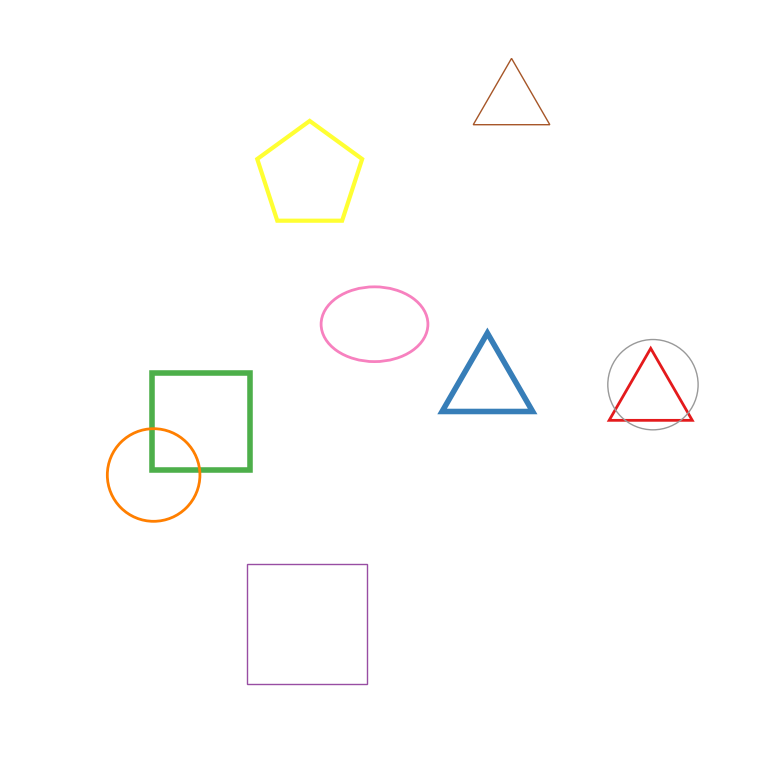[{"shape": "triangle", "thickness": 1, "radius": 0.31, "center": [0.845, 0.485]}, {"shape": "triangle", "thickness": 2, "radius": 0.34, "center": [0.633, 0.5]}, {"shape": "square", "thickness": 2, "radius": 0.32, "center": [0.261, 0.452]}, {"shape": "square", "thickness": 0.5, "radius": 0.39, "center": [0.399, 0.189]}, {"shape": "circle", "thickness": 1, "radius": 0.3, "center": [0.2, 0.383]}, {"shape": "pentagon", "thickness": 1.5, "radius": 0.36, "center": [0.402, 0.771]}, {"shape": "triangle", "thickness": 0.5, "radius": 0.29, "center": [0.664, 0.867]}, {"shape": "oval", "thickness": 1, "radius": 0.35, "center": [0.486, 0.579]}, {"shape": "circle", "thickness": 0.5, "radius": 0.29, "center": [0.848, 0.5]}]